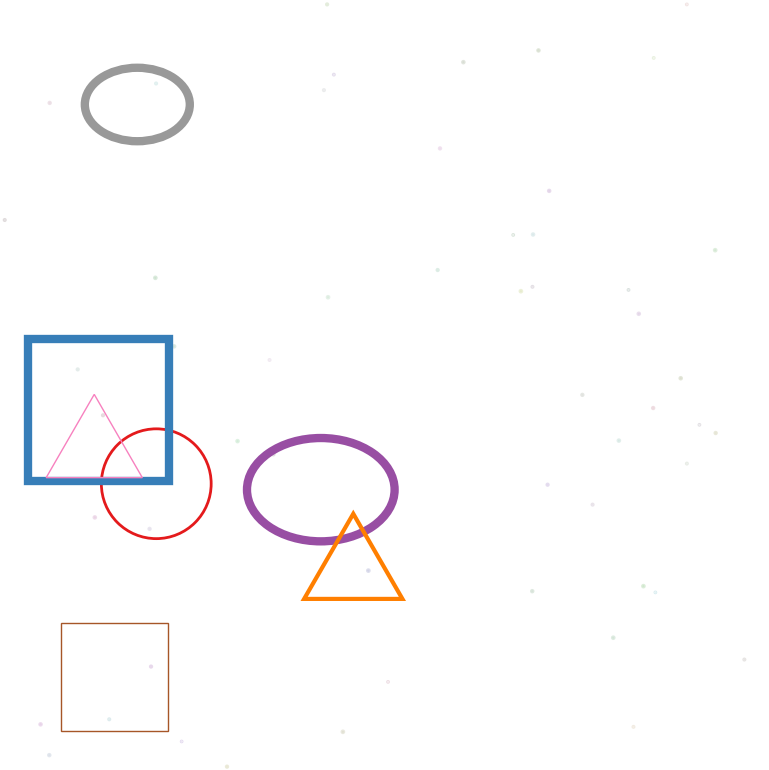[{"shape": "circle", "thickness": 1, "radius": 0.36, "center": [0.203, 0.372]}, {"shape": "square", "thickness": 3, "radius": 0.46, "center": [0.128, 0.468]}, {"shape": "oval", "thickness": 3, "radius": 0.48, "center": [0.417, 0.364]}, {"shape": "triangle", "thickness": 1.5, "radius": 0.37, "center": [0.459, 0.259]}, {"shape": "square", "thickness": 0.5, "radius": 0.35, "center": [0.148, 0.121]}, {"shape": "triangle", "thickness": 0.5, "radius": 0.36, "center": [0.122, 0.416]}, {"shape": "oval", "thickness": 3, "radius": 0.34, "center": [0.178, 0.864]}]